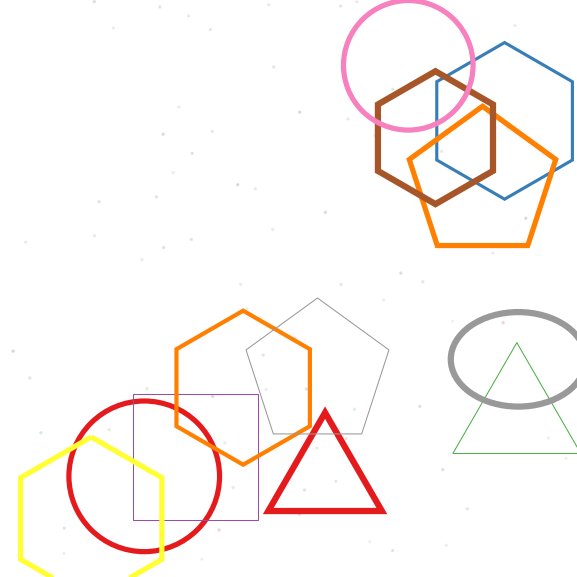[{"shape": "circle", "thickness": 2.5, "radius": 0.65, "center": [0.25, 0.174]}, {"shape": "triangle", "thickness": 3, "radius": 0.57, "center": [0.563, 0.171]}, {"shape": "hexagon", "thickness": 1.5, "radius": 0.68, "center": [0.874, 0.79]}, {"shape": "triangle", "thickness": 0.5, "radius": 0.64, "center": [0.895, 0.278]}, {"shape": "square", "thickness": 0.5, "radius": 0.55, "center": [0.338, 0.207]}, {"shape": "hexagon", "thickness": 2, "radius": 0.67, "center": [0.421, 0.328]}, {"shape": "pentagon", "thickness": 2.5, "radius": 0.67, "center": [0.836, 0.682]}, {"shape": "hexagon", "thickness": 2.5, "radius": 0.71, "center": [0.158, 0.101]}, {"shape": "hexagon", "thickness": 3, "radius": 0.58, "center": [0.754, 0.761]}, {"shape": "circle", "thickness": 2.5, "radius": 0.56, "center": [0.707, 0.886]}, {"shape": "pentagon", "thickness": 0.5, "radius": 0.65, "center": [0.55, 0.353]}, {"shape": "oval", "thickness": 3, "radius": 0.58, "center": [0.897, 0.377]}]